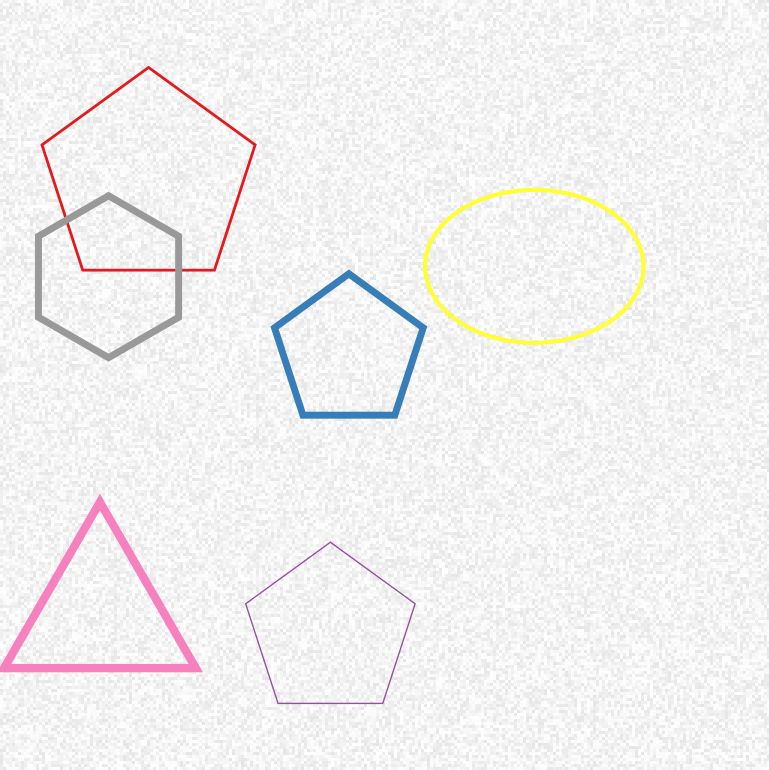[{"shape": "pentagon", "thickness": 1, "radius": 0.73, "center": [0.193, 0.767]}, {"shape": "pentagon", "thickness": 2.5, "radius": 0.51, "center": [0.453, 0.543]}, {"shape": "pentagon", "thickness": 0.5, "radius": 0.58, "center": [0.429, 0.18]}, {"shape": "oval", "thickness": 1.5, "radius": 0.71, "center": [0.694, 0.654]}, {"shape": "triangle", "thickness": 3, "radius": 0.72, "center": [0.13, 0.204]}, {"shape": "hexagon", "thickness": 2.5, "radius": 0.53, "center": [0.141, 0.641]}]